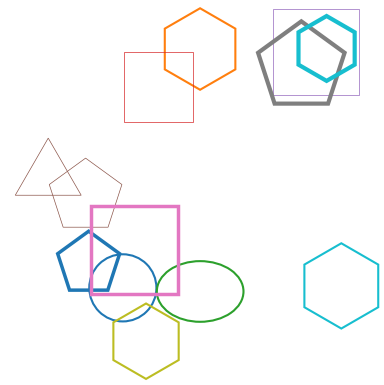[{"shape": "pentagon", "thickness": 2.5, "radius": 0.42, "center": [0.23, 0.315]}, {"shape": "circle", "thickness": 1.5, "radius": 0.44, "center": [0.319, 0.252]}, {"shape": "hexagon", "thickness": 1.5, "radius": 0.53, "center": [0.52, 0.873]}, {"shape": "oval", "thickness": 1.5, "radius": 0.56, "center": [0.52, 0.243]}, {"shape": "square", "thickness": 0.5, "radius": 0.45, "center": [0.412, 0.774]}, {"shape": "square", "thickness": 0.5, "radius": 0.56, "center": [0.82, 0.864]}, {"shape": "triangle", "thickness": 0.5, "radius": 0.49, "center": [0.125, 0.542]}, {"shape": "pentagon", "thickness": 0.5, "radius": 0.5, "center": [0.222, 0.49]}, {"shape": "square", "thickness": 2.5, "radius": 0.57, "center": [0.35, 0.35]}, {"shape": "pentagon", "thickness": 3, "radius": 0.59, "center": [0.783, 0.826]}, {"shape": "hexagon", "thickness": 1.5, "radius": 0.49, "center": [0.379, 0.114]}, {"shape": "hexagon", "thickness": 3, "radius": 0.42, "center": [0.848, 0.874]}, {"shape": "hexagon", "thickness": 1.5, "radius": 0.55, "center": [0.887, 0.257]}]